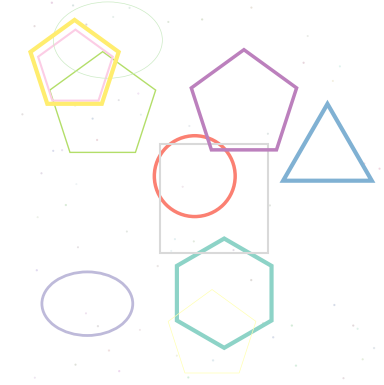[{"shape": "hexagon", "thickness": 3, "radius": 0.71, "center": [0.582, 0.238]}, {"shape": "pentagon", "thickness": 0.5, "radius": 0.6, "center": [0.551, 0.128]}, {"shape": "oval", "thickness": 2, "radius": 0.59, "center": [0.227, 0.211]}, {"shape": "circle", "thickness": 2.5, "radius": 0.52, "center": [0.506, 0.542]}, {"shape": "triangle", "thickness": 3, "radius": 0.66, "center": [0.851, 0.597]}, {"shape": "pentagon", "thickness": 1, "radius": 0.72, "center": [0.267, 0.721]}, {"shape": "pentagon", "thickness": 1.5, "radius": 0.51, "center": [0.196, 0.821]}, {"shape": "square", "thickness": 1.5, "radius": 0.7, "center": [0.556, 0.485]}, {"shape": "pentagon", "thickness": 2.5, "radius": 0.72, "center": [0.634, 0.727]}, {"shape": "oval", "thickness": 0.5, "radius": 0.71, "center": [0.28, 0.896]}, {"shape": "pentagon", "thickness": 3, "radius": 0.6, "center": [0.194, 0.828]}]